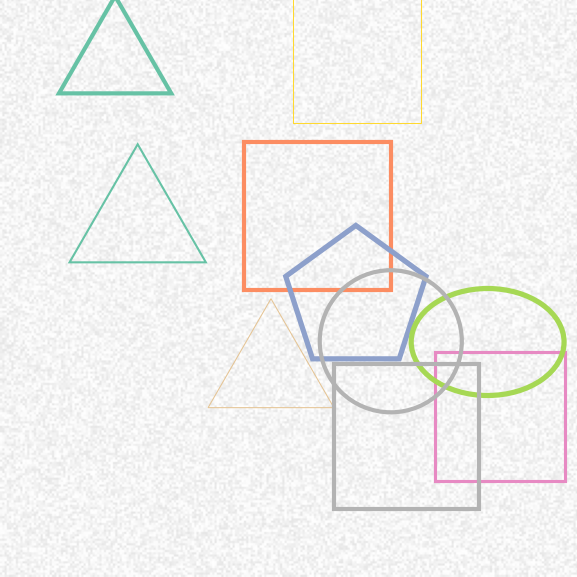[{"shape": "triangle", "thickness": 2, "radius": 0.56, "center": [0.199, 0.894]}, {"shape": "triangle", "thickness": 1, "radius": 0.68, "center": [0.238, 0.613]}, {"shape": "square", "thickness": 2, "radius": 0.64, "center": [0.55, 0.625]}, {"shape": "pentagon", "thickness": 2.5, "radius": 0.64, "center": [0.616, 0.481]}, {"shape": "square", "thickness": 1.5, "radius": 0.56, "center": [0.866, 0.278]}, {"shape": "oval", "thickness": 2.5, "radius": 0.66, "center": [0.844, 0.407]}, {"shape": "square", "thickness": 0.5, "radius": 0.55, "center": [0.618, 0.897]}, {"shape": "triangle", "thickness": 0.5, "radius": 0.63, "center": [0.469, 0.356]}, {"shape": "circle", "thickness": 2, "radius": 0.62, "center": [0.677, 0.408]}, {"shape": "square", "thickness": 2, "radius": 0.63, "center": [0.704, 0.243]}]